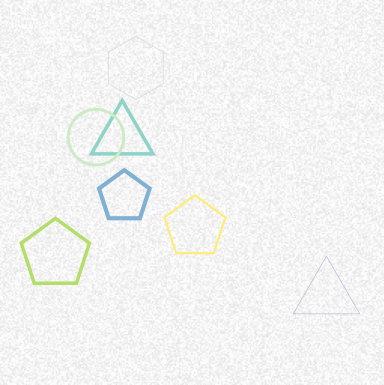[{"shape": "triangle", "thickness": 2.5, "radius": 0.46, "center": [0.317, 0.647]}, {"shape": "triangle", "thickness": 0.5, "radius": 0.5, "center": [0.848, 0.235]}, {"shape": "pentagon", "thickness": 3, "radius": 0.35, "center": [0.323, 0.489]}, {"shape": "pentagon", "thickness": 2.5, "radius": 0.47, "center": [0.144, 0.34]}, {"shape": "hexagon", "thickness": 0.5, "radius": 0.41, "center": [0.353, 0.824]}, {"shape": "circle", "thickness": 2, "radius": 0.36, "center": [0.249, 0.644]}, {"shape": "pentagon", "thickness": 1.5, "radius": 0.42, "center": [0.506, 0.41]}]